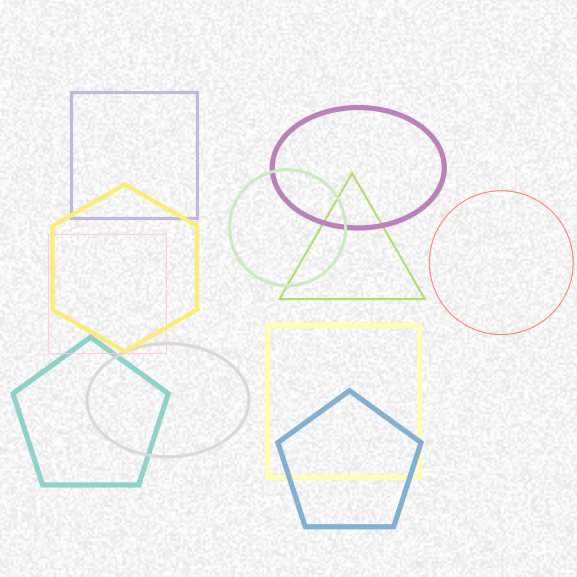[{"shape": "pentagon", "thickness": 2.5, "radius": 0.71, "center": [0.157, 0.274]}, {"shape": "square", "thickness": 2.5, "radius": 0.66, "center": [0.594, 0.305]}, {"shape": "square", "thickness": 1.5, "radius": 0.55, "center": [0.233, 0.73]}, {"shape": "circle", "thickness": 0.5, "radius": 0.62, "center": [0.868, 0.544]}, {"shape": "pentagon", "thickness": 2.5, "radius": 0.65, "center": [0.605, 0.192]}, {"shape": "triangle", "thickness": 1, "radius": 0.73, "center": [0.61, 0.554]}, {"shape": "square", "thickness": 0.5, "radius": 0.51, "center": [0.185, 0.49]}, {"shape": "oval", "thickness": 1.5, "radius": 0.7, "center": [0.291, 0.306]}, {"shape": "oval", "thickness": 2.5, "radius": 0.74, "center": [0.62, 0.709]}, {"shape": "circle", "thickness": 1.5, "radius": 0.5, "center": [0.498, 0.605]}, {"shape": "hexagon", "thickness": 2, "radius": 0.72, "center": [0.216, 0.535]}]